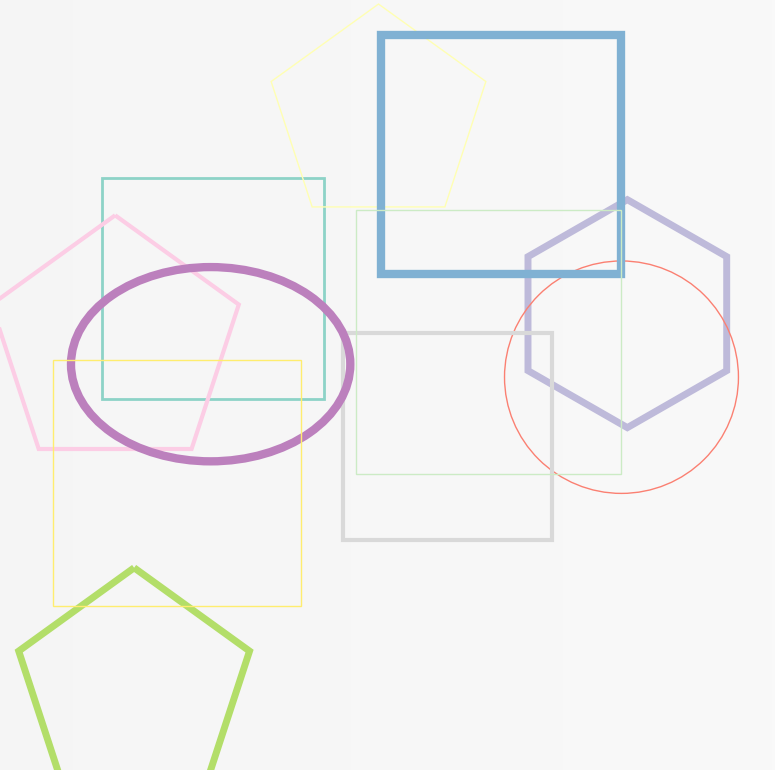[{"shape": "square", "thickness": 1, "radius": 0.72, "center": [0.275, 0.626]}, {"shape": "pentagon", "thickness": 0.5, "radius": 0.73, "center": [0.488, 0.849]}, {"shape": "hexagon", "thickness": 2.5, "radius": 0.74, "center": [0.809, 0.593]}, {"shape": "circle", "thickness": 0.5, "radius": 0.75, "center": [0.802, 0.51]}, {"shape": "square", "thickness": 3, "radius": 0.77, "center": [0.646, 0.799]}, {"shape": "pentagon", "thickness": 2.5, "radius": 0.78, "center": [0.173, 0.106]}, {"shape": "pentagon", "thickness": 1.5, "radius": 0.84, "center": [0.149, 0.553]}, {"shape": "square", "thickness": 1.5, "radius": 0.67, "center": [0.577, 0.433]}, {"shape": "oval", "thickness": 3, "radius": 0.9, "center": [0.272, 0.527]}, {"shape": "square", "thickness": 0.5, "radius": 0.86, "center": [0.631, 0.556]}, {"shape": "square", "thickness": 0.5, "radius": 0.8, "center": [0.229, 0.373]}]